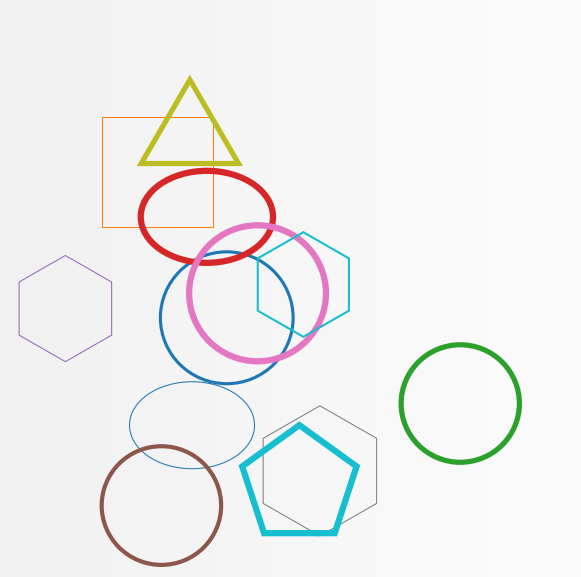[{"shape": "oval", "thickness": 0.5, "radius": 0.54, "center": [0.33, 0.263]}, {"shape": "circle", "thickness": 1.5, "radius": 0.57, "center": [0.39, 0.449]}, {"shape": "square", "thickness": 0.5, "radius": 0.48, "center": [0.271, 0.701]}, {"shape": "circle", "thickness": 2.5, "radius": 0.51, "center": [0.792, 0.3]}, {"shape": "oval", "thickness": 3, "radius": 0.57, "center": [0.356, 0.624]}, {"shape": "hexagon", "thickness": 0.5, "radius": 0.46, "center": [0.112, 0.465]}, {"shape": "circle", "thickness": 2, "radius": 0.51, "center": [0.278, 0.124]}, {"shape": "circle", "thickness": 3, "radius": 0.59, "center": [0.443, 0.491]}, {"shape": "hexagon", "thickness": 0.5, "radius": 0.56, "center": [0.55, 0.184]}, {"shape": "triangle", "thickness": 2.5, "radius": 0.48, "center": [0.327, 0.764]}, {"shape": "hexagon", "thickness": 1, "radius": 0.45, "center": [0.522, 0.506]}, {"shape": "pentagon", "thickness": 3, "radius": 0.52, "center": [0.515, 0.16]}]